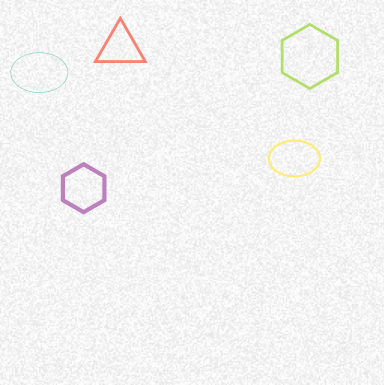[{"shape": "oval", "thickness": 0.5, "radius": 0.37, "center": [0.102, 0.811]}, {"shape": "triangle", "thickness": 2, "radius": 0.37, "center": [0.313, 0.878]}, {"shape": "hexagon", "thickness": 2, "radius": 0.42, "center": [0.805, 0.853]}, {"shape": "hexagon", "thickness": 3, "radius": 0.31, "center": [0.217, 0.511]}, {"shape": "oval", "thickness": 1.5, "radius": 0.33, "center": [0.765, 0.588]}]